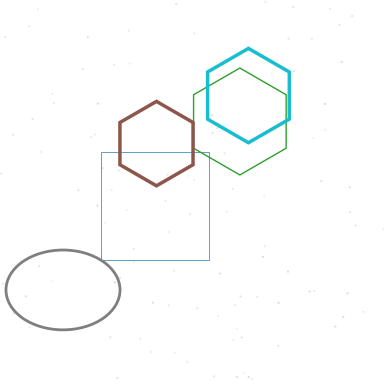[{"shape": "square", "thickness": 0.5, "radius": 0.7, "center": [0.402, 0.465]}, {"shape": "hexagon", "thickness": 1, "radius": 0.69, "center": [0.623, 0.684]}, {"shape": "hexagon", "thickness": 2.5, "radius": 0.55, "center": [0.406, 0.627]}, {"shape": "oval", "thickness": 2, "radius": 0.74, "center": [0.164, 0.247]}, {"shape": "hexagon", "thickness": 2.5, "radius": 0.61, "center": [0.645, 0.752]}]